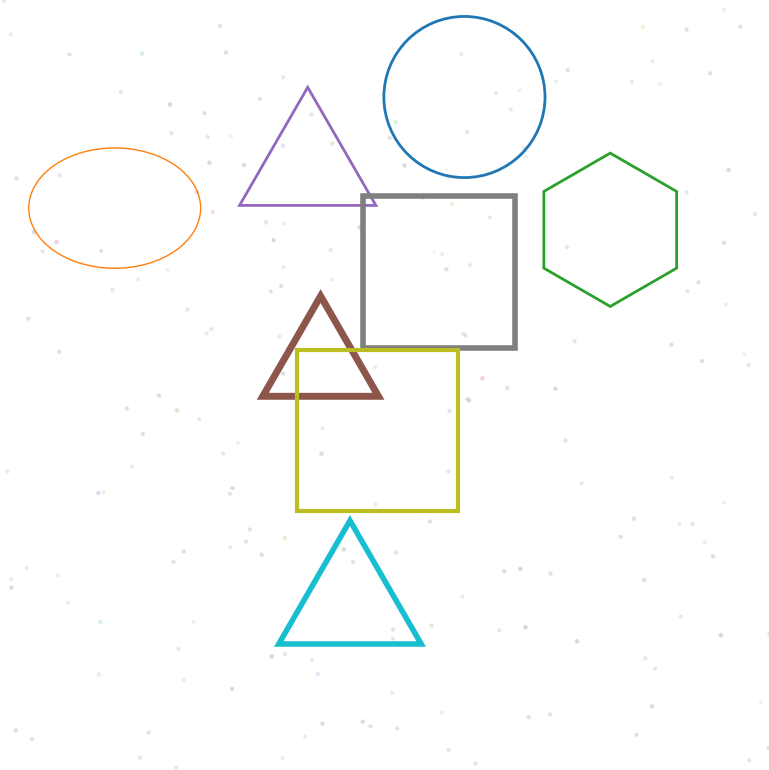[{"shape": "circle", "thickness": 1, "radius": 0.52, "center": [0.603, 0.874]}, {"shape": "oval", "thickness": 0.5, "radius": 0.56, "center": [0.149, 0.73]}, {"shape": "hexagon", "thickness": 1, "radius": 0.5, "center": [0.793, 0.702]}, {"shape": "triangle", "thickness": 1, "radius": 0.51, "center": [0.4, 0.784]}, {"shape": "triangle", "thickness": 2.5, "radius": 0.43, "center": [0.416, 0.529]}, {"shape": "square", "thickness": 2, "radius": 0.49, "center": [0.57, 0.647]}, {"shape": "square", "thickness": 1.5, "radius": 0.52, "center": [0.49, 0.441]}, {"shape": "triangle", "thickness": 2, "radius": 0.53, "center": [0.455, 0.217]}]